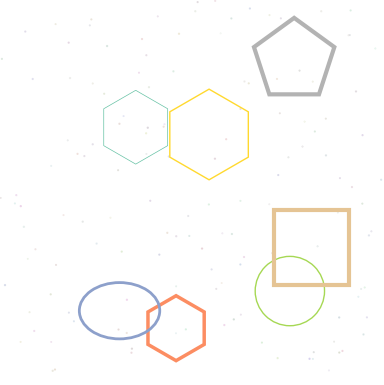[{"shape": "hexagon", "thickness": 0.5, "radius": 0.48, "center": [0.352, 0.67]}, {"shape": "hexagon", "thickness": 2.5, "radius": 0.42, "center": [0.457, 0.148]}, {"shape": "oval", "thickness": 2, "radius": 0.52, "center": [0.31, 0.193]}, {"shape": "circle", "thickness": 1, "radius": 0.45, "center": [0.753, 0.244]}, {"shape": "hexagon", "thickness": 1, "radius": 0.59, "center": [0.543, 0.651]}, {"shape": "square", "thickness": 3, "radius": 0.48, "center": [0.81, 0.357]}, {"shape": "pentagon", "thickness": 3, "radius": 0.55, "center": [0.764, 0.844]}]